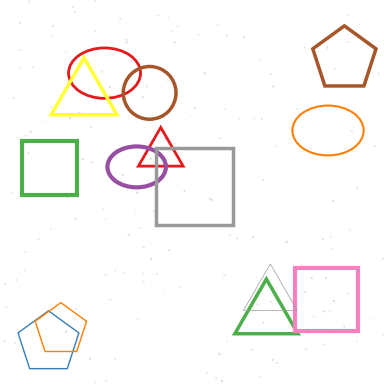[{"shape": "triangle", "thickness": 2, "radius": 0.34, "center": [0.418, 0.602]}, {"shape": "oval", "thickness": 2, "radius": 0.47, "center": [0.272, 0.81]}, {"shape": "pentagon", "thickness": 1, "radius": 0.42, "center": [0.126, 0.11]}, {"shape": "triangle", "thickness": 2.5, "radius": 0.47, "center": [0.692, 0.18]}, {"shape": "square", "thickness": 3, "radius": 0.35, "center": [0.129, 0.563]}, {"shape": "oval", "thickness": 3, "radius": 0.38, "center": [0.355, 0.567]}, {"shape": "pentagon", "thickness": 1, "radius": 0.35, "center": [0.158, 0.144]}, {"shape": "oval", "thickness": 1.5, "radius": 0.46, "center": [0.852, 0.661]}, {"shape": "triangle", "thickness": 2.5, "radius": 0.49, "center": [0.218, 0.751]}, {"shape": "pentagon", "thickness": 2.5, "radius": 0.43, "center": [0.895, 0.847]}, {"shape": "circle", "thickness": 2.5, "radius": 0.34, "center": [0.389, 0.759]}, {"shape": "square", "thickness": 3, "radius": 0.41, "center": [0.848, 0.222]}, {"shape": "triangle", "thickness": 0.5, "radius": 0.4, "center": [0.702, 0.234]}, {"shape": "square", "thickness": 2.5, "radius": 0.5, "center": [0.505, 0.516]}]